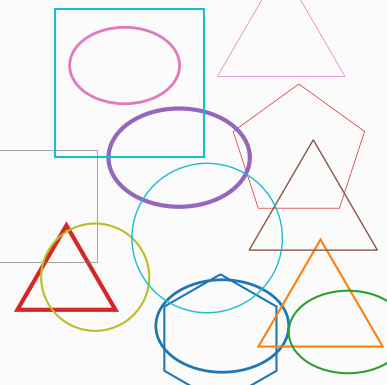[{"shape": "hexagon", "thickness": 1.5, "radius": 0.84, "center": [0.569, 0.12]}, {"shape": "oval", "thickness": 2, "radius": 0.86, "center": [0.574, 0.153]}, {"shape": "triangle", "thickness": 1.5, "radius": 0.93, "center": [0.827, 0.193]}, {"shape": "oval", "thickness": 1.5, "radius": 0.77, "center": [0.898, 0.138]}, {"shape": "triangle", "thickness": 3, "radius": 0.73, "center": [0.171, 0.268]}, {"shape": "pentagon", "thickness": 0.5, "radius": 0.89, "center": [0.771, 0.603]}, {"shape": "oval", "thickness": 3, "radius": 0.91, "center": [0.462, 0.591]}, {"shape": "triangle", "thickness": 1, "radius": 0.96, "center": [0.808, 0.446]}, {"shape": "triangle", "thickness": 0.5, "radius": 0.95, "center": [0.726, 0.897]}, {"shape": "oval", "thickness": 2, "radius": 0.71, "center": [0.322, 0.83]}, {"shape": "square", "thickness": 0.5, "radius": 0.73, "center": [0.106, 0.464]}, {"shape": "circle", "thickness": 1.5, "radius": 0.7, "center": [0.246, 0.28]}, {"shape": "square", "thickness": 1.5, "radius": 0.96, "center": [0.333, 0.785]}, {"shape": "circle", "thickness": 1, "radius": 0.97, "center": [0.535, 0.382]}]